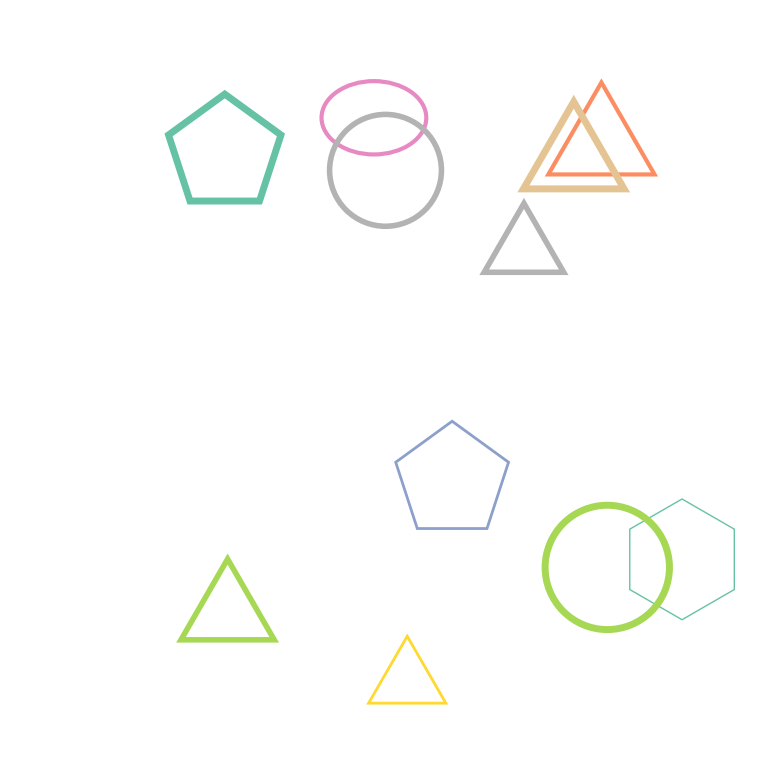[{"shape": "pentagon", "thickness": 2.5, "radius": 0.38, "center": [0.292, 0.801]}, {"shape": "hexagon", "thickness": 0.5, "radius": 0.39, "center": [0.886, 0.274]}, {"shape": "triangle", "thickness": 1.5, "radius": 0.4, "center": [0.781, 0.813]}, {"shape": "pentagon", "thickness": 1, "radius": 0.39, "center": [0.587, 0.376]}, {"shape": "oval", "thickness": 1.5, "radius": 0.34, "center": [0.486, 0.847]}, {"shape": "circle", "thickness": 2.5, "radius": 0.4, "center": [0.789, 0.263]}, {"shape": "triangle", "thickness": 2, "radius": 0.35, "center": [0.296, 0.204]}, {"shape": "triangle", "thickness": 1, "radius": 0.29, "center": [0.529, 0.116]}, {"shape": "triangle", "thickness": 2.5, "radius": 0.38, "center": [0.745, 0.792]}, {"shape": "circle", "thickness": 2, "radius": 0.36, "center": [0.501, 0.779]}, {"shape": "triangle", "thickness": 2, "radius": 0.3, "center": [0.68, 0.676]}]